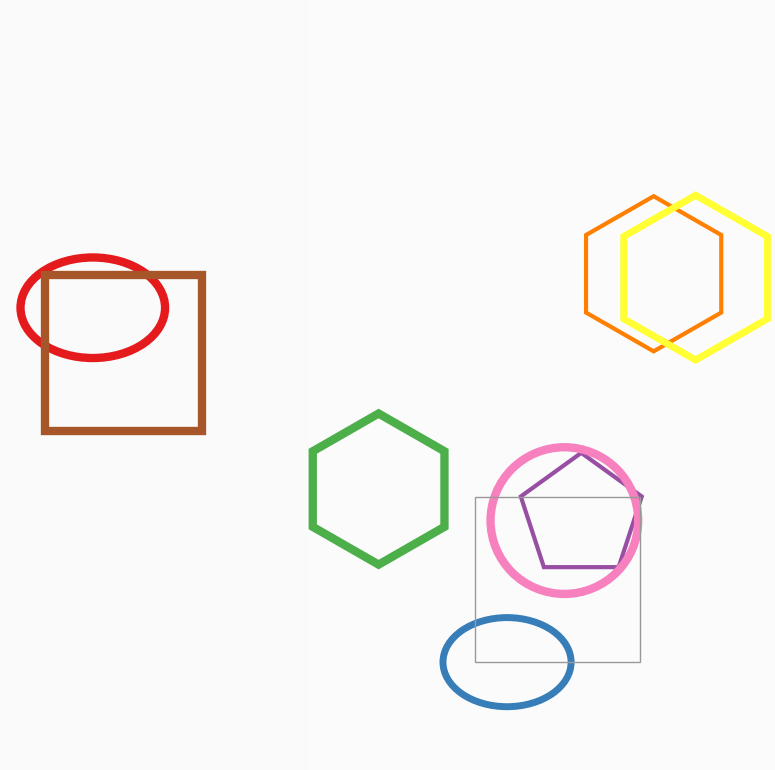[{"shape": "oval", "thickness": 3, "radius": 0.47, "center": [0.12, 0.6]}, {"shape": "oval", "thickness": 2.5, "radius": 0.41, "center": [0.654, 0.14]}, {"shape": "hexagon", "thickness": 3, "radius": 0.49, "center": [0.489, 0.365]}, {"shape": "pentagon", "thickness": 1.5, "radius": 0.41, "center": [0.75, 0.33]}, {"shape": "hexagon", "thickness": 1.5, "radius": 0.5, "center": [0.843, 0.644]}, {"shape": "hexagon", "thickness": 2.5, "radius": 0.54, "center": [0.898, 0.639]}, {"shape": "square", "thickness": 3, "radius": 0.51, "center": [0.159, 0.542]}, {"shape": "circle", "thickness": 3, "radius": 0.48, "center": [0.728, 0.324]}, {"shape": "square", "thickness": 0.5, "radius": 0.53, "center": [0.72, 0.247]}]